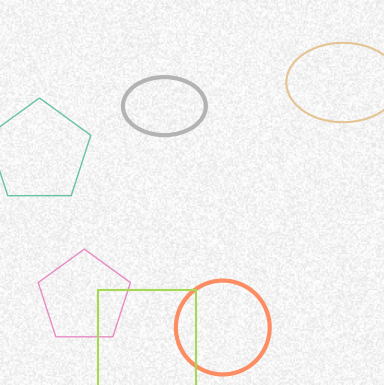[{"shape": "pentagon", "thickness": 1, "radius": 0.7, "center": [0.102, 0.605]}, {"shape": "circle", "thickness": 3, "radius": 0.61, "center": [0.579, 0.149]}, {"shape": "pentagon", "thickness": 1, "radius": 0.63, "center": [0.219, 0.227]}, {"shape": "square", "thickness": 1.5, "radius": 0.64, "center": [0.382, 0.119]}, {"shape": "oval", "thickness": 1.5, "radius": 0.74, "center": [0.891, 0.786]}, {"shape": "oval", "thickness": 3, "radius": 0.54, "center": [0.427, 0.724]}]